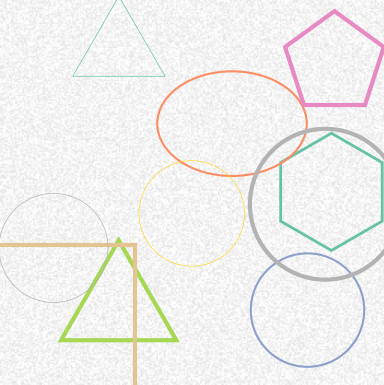[{"shape": "hexagon", "thickness": 2, "radius": 0.76, "center": [0.861, 0.502]}, {"shape": "triangle", "thickness": 0.5, "radius": 0.69, "center": [0.309, 0.871]}, {"shape": "oval", "thickness": 1.5, "radius": 0.97, "center": [0.603, 0.679]}, {"shape": "circle", "thickness": 1.5, "radius": 0.74, "center": [0.799, 0.195]}, {"shape": "pentagon", "thickness": 3, "radius": 0.67, "center": [0.869, 0.836]}, {"shape": "triangle", "thickness": 3, "radius": 0.86, "center": [0.308, 0.203]}, {"shape": "circle", "thickness": 0.5, "radius": 0.68, "center": [0.498, 0.446]}, {"shape": "square", "thickness": 3, "radius": 0.98, "center": [0.155, 0.167]}, {"shape": "circle", "thickness": 3, "radius": 0.98, "center": [0.845, 0.47]}, {"shape": "circle", "thickness": 0.5, "radius": 0.71, "center": [0.139, 0.356]}]